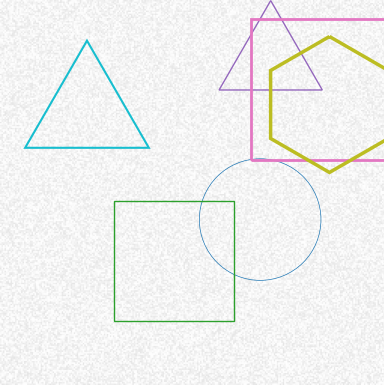[{"shape": "circle", "thickness": 0.5, "radius": 0.79, "center": [0.676, 0.43]}, {"shape": "square", "thickness": 1, "radius": 0.78, "center": [0.451, 0.323]}, {"shape": "triangle", "thickness": 1, "radius": 0.77, "center": [0.703, 0.844]}, {"shape": "square", "thickness": 2, "radius": 0.91, "center": [0.833, 0.768]}, {"shape": "hexagon", "thickness": 2.5, "radius": 0.88, "center": [0.856, 0.729]}, {"shape": "triangle", "thickness": 1.5, "radius": 0.93, "center": [0.226, 0.709]}]